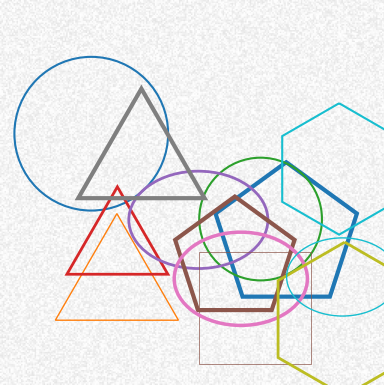[{"shape": "circle", "thickness": 1.5, "radius": 1.0, "center": [0.237, 0.653]}, {"shape": "pentagon", "thickness": 3, "radius": 0.97, "center": [0.743, 0.386]}, {"shape": "triangle", "thickness": 1, "radius": 0.92, "center": [0.304, 0.261]}, {"shape": "circle", "thickness": 1.5, "radius": 0.8, "center": [0.677, 0.431]}, {"shape": "triangle", "thickness": 2, "radius": 0.76, "center": [0.305, 0.363]}, {"shape": "oval", "thickness": 2, "radius": 0.9, "center": [0.515, 0.429]}, {"shape": "square", "thickness": 0.5, "radius": 0.73, "center": [0.663, 0.201]}, {"shape": "pentagon", "thickness": 3, "radius": 0.81, "center": [0.61, 0.326]}, {"shape": "oval", "thickness": 2.5, "radius": 0.86, "center": [0.625, 0.276]}, {"shape": "triangle", "thickness": 3, "radius": 0.95, "center": [0.367, 0.58]}, {"shape": "hexagon", "thickness": 2, "radius": 1.0, "center": [0.895, 0.171]}, {"shape": "hexagon", "thickness": 1.5, "radius": 0.85, "center": [0.881, 0.561]}, {"shape": "oval", "thickness": 1, "radius": 0.72, "center": [0.889, 0.281]}]